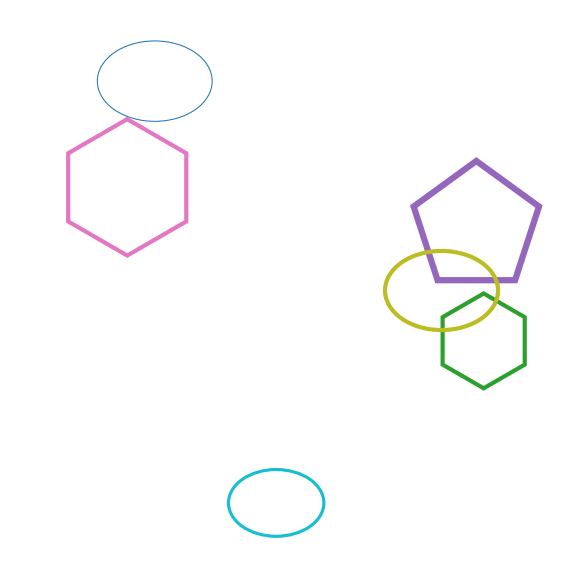[{"shape": "oval", "thickness": 0.5, "radius": 0.5, "center": [0.268, 0.859]}, {"shape": "hexagon", "thickness": 2, "radius": 0.41, "center": [0.838, 0.409]}, {"shape": "pentagon", "thickness": 3, "radius": 0.57, "center": [0.825, 0.606]}, {"shape": "hexagon", "thickness": 2, "radius": 0.59, "center": [0.22, 0.675]}, {"shape": "oval", "thickness": 2, "radius": 0.49, "center": [0.765, 0.496]}, {"shape": "oval", "thickness": 1.5, "radius": 0.41, "center": [0.478, 0.128]}]